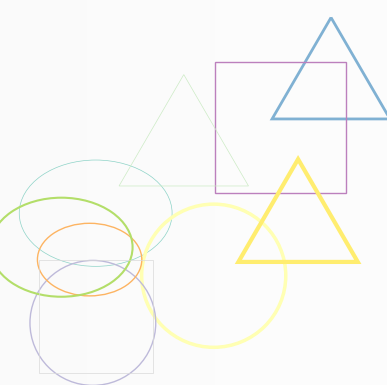[{"shape": "oval", "thickness": 0.5, "radius": 0.99, "center": [0.247, 0.446]}, {"shape": "circle", "thickness": 2.5, "radius": 0.93, "center": [0.552, 0.284]}, {"shape": "circle", "thickness": 1, "radius": 0.81, "center": [0.24, 0.161]}, {"shape": "triangle", "thickness": 2, "radius": 0.88, "center": [0.854, 0.779]}, {"shape": "oval", "thickness": 1, "radius": 0.67, "center": [0.231, 0.326]}, {"shape": "oval", "thickness": 1.5, "radius": 0.92, "center": [0.158, 0.358]}, {"shape": "square", "thickness": 0.5, "radius": 0.73, "center": [0.248, 0.178]}, {"shape": "square", "thickness": 1, "radius": 0.85, "center": [0.724, 0.668]}, {"shape": "triangle", "thickness": 0.5, "radius": 0.96, "center": [0.474, 0.613]}, {"shape": "triangle", "thickness": 3, "radius": 0.89, "center": [0.769, 0.409]}]